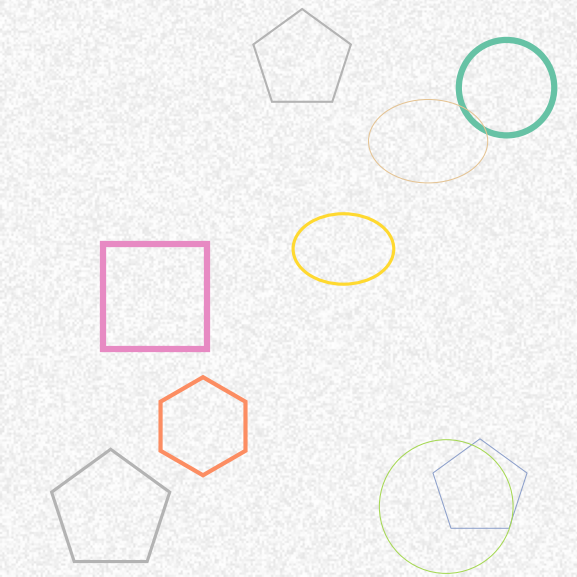[{"shape": "circle", "thickness": 3, "radius": 0.41, "center": [0.877, 0.847]}, {"shape": "hexagon", "thickness": 2, "radius": 0.42, "center": [0.352, 0.261]}, {"shape": "pentagon", "thickness": 0.5, "radius": 0.43, "center": [0.831, 0.154]}, {"shape": "square", "thickness": 3, "radius": 0.45, "center": [0.268, 0.486]}, {"shape": "circle", "thickness": 0.5, "radius": 0.58, "center": [0.773, 0.122]}, {"shape": "oval", "thickness": 1.5, "radius": 0.44, "center": [0.595, 0.568]}, {"shape": "oval", "thickness": 0.5, "radius": 0.52, "center": [0.741, 0.755]}, {"shape": "pentagon", "thickness": 1, "radius": 0.44, "center": [0.523, 0.895]}, {"shape": "pentagon", "thickness": 1.5, "radius": 0.54, "center": [0.192, 0.114]}]